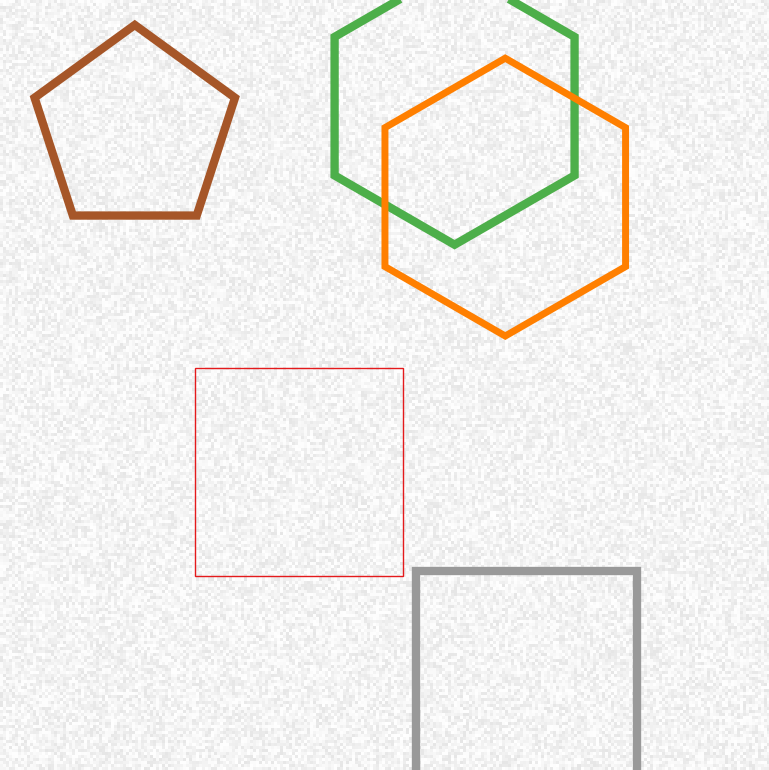[{"shape": "square", "thickness": 0.5, "radius": 0.68, "center": [0.388, 0.387]}, {"shape": "hexagon", "thickness": 3, "radius": 0.9, "center": [0.59, 0.862]}, {"shape": "hexagon", "thickness": 2.5, "radius": 0.9, "center": [0.656, 0.744]}, {"shape": "pentagon", "thickness": 3, "radius": 0.68, "center": [0.175, 0.831]}, {"shape": "square", "thickness": 3, "radius": 0.72, "center": [0.684, 0.114]}]